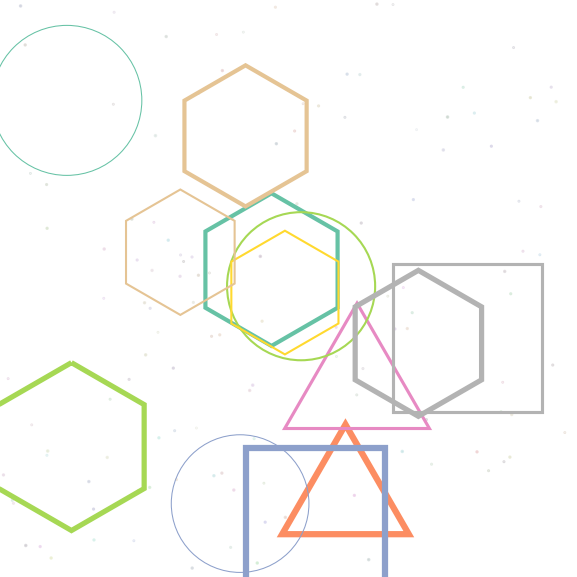[{"shape": "circle", "thickness": 0.5, "radius": 0.65, "center": [0.116, 0.825]}, {"shape": "hexagon", "thickness": 2, "radius": 0.66, "center": [0.47, 0.532]}, {"shape": "triangle", "thickness": 3, "radius": 0.63, "center": [0.598, 0.137]}, {"shape": "circle", "thickness": 0.5, "radius": 0.6, "center": [0.416, 0.127]}, {"shape": "square", "thickness": 3, "radius": 0.6, "center": [0.547, 0.103]}, {"shape": "triangle", "thickness": 1.5, "radius": 0.72, "center": [0.618, 0.329]}, {"shape": "circle", "thickness": 1, "radius": 0.64, "center": [0.521, 0.504]}, {"shape": "hexagon", "thickness": 2.5, "radius": 0.73, "center": [0.124, 0.226]}, {"shape": "hexagon", "thickness": 1, "radius": 0.54, "center": [0.493, 0.493]}, {"shape": "hexagon", "thickness": 2, "radius": 0.61, "center": [0.425, 0.764]}, {"shape": "hexagon", "thickness": 1, "radius": 0.54, "center": [0.312, 0.562]}, {"shape": "square", "thickness": 1.5, "radius": 0.64, "center": [0.81, 0.414]}, {"shape": "hexagon", "thickness": 2.5, "radius": 0.63, "center": [0.724, 0.405]}]